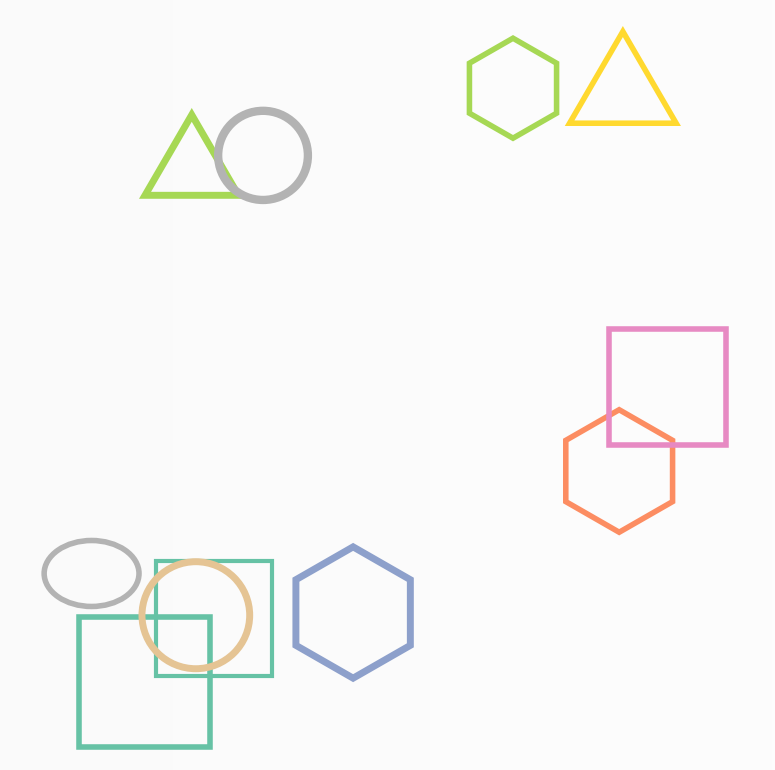[{"shape": "square", "thickness": 1.5, "radius": 0.38, "center": [0.276, 0.197]}, {"shape": "square", "thickness": 2, "radius": 0.42, "center": [0.186, 0.114]}, {"shape": "hexagon", "thickness": 2, "radius": 0.4, "center": [0.799, 0.388]}, {"shape": "hexagon", "thickness": 2.5, "radius": 0.43, "center": [0.456, 0.205]}, {"shape": "square", "thickness": 2, "radius": 0.38, "center": [0.861, 0.498]}, {"shape": "hexagon", "thickness": 2, "radius": 0.32, "center": [0.662, 0.885]}, {"shape": "triangle", "thickness": 2.5, "radius": 0.35, "center": [0.247, 0.781]}, {"shape": "triangle", "thickness": 2, "radius": 0.4, "center": [0.804, 0.88]}, {"shape": "circle", "thickness": 2.5, "radius": 0.35, "center": [0.253, 0.201]}, {"shape": "circle", "thickness": 3, "radius": 0.29, "center": [0.339, 0.798]}, {"shape": "oval", "thickness": 2, "radius": 0.31, "center": [0.118, 0.255]}]